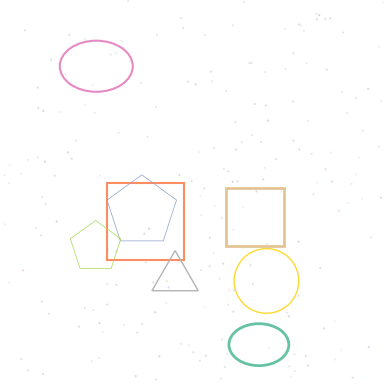[{"shape": "oval", "thickness": 2, "radius": 0.39, "center": [0.672, 0.105]}, {"shape": "square", "thickness": 1.5, "radius": 0.5, "center": [0.378, 0.424]}, {"shape": "pentagon", "thickness": 0.5, "radius": 0.47, "center": [0.368, 0.451]}, {"shape": "oval", "thickness": 1.5, "radius": 0.47, "center": [0.25, 0.828]}, {"shape": "pentagon", "thickness": 0.5, "radius": 0.34, "center": [0.248, 0.359]}, {"shape": "circle", "thickness": 1, "radius": 0.42, "center": [0.692, 0.27]}, {"shape": "square", "thickness": 2, "radius": 0.38, "center": [0.662, 0.437]}, {"shape": "triangle", "thickness": 1, "radius": 0.35, "center": [0.455, 0.28]}]